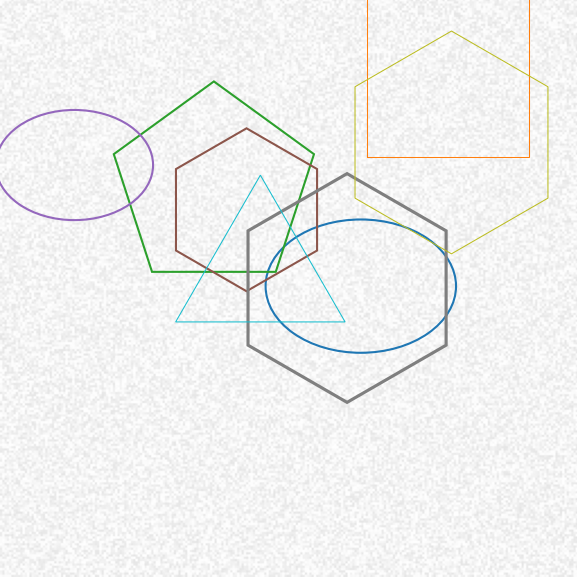[{"shape": "oval", "thickness": 1, "radius": 0.82, "center": [0.625, 0.504]}, {"shape": "square", "thickness": 0.5, "radius": 0.7, "center": [0.776, 0.867]}, {"shape": "pentagon", "thickness": 1, "radius": 0.91, "center": [0.37, 0.676]}, {"shape": "oval", "thickness": 1, "radius": 0.68, "center": [0.129, 0.713]}, {"shape": "hexagon", "thickness": 1, "radius": 0.71, "center": [0.427, 0.636]}, {"shape": "hexagon", "thickness": 1.5, "radius": 0.99, "center": [0.601, 0.5]}, {"shape": "hexagon", "thickness": 0.5, "radius": 0.96, "center": [0.782, 0.752]}, {"shape": "triangle", "thickness": 0.5, "radius": 0.85, "center": [0.451, 0.526]}]